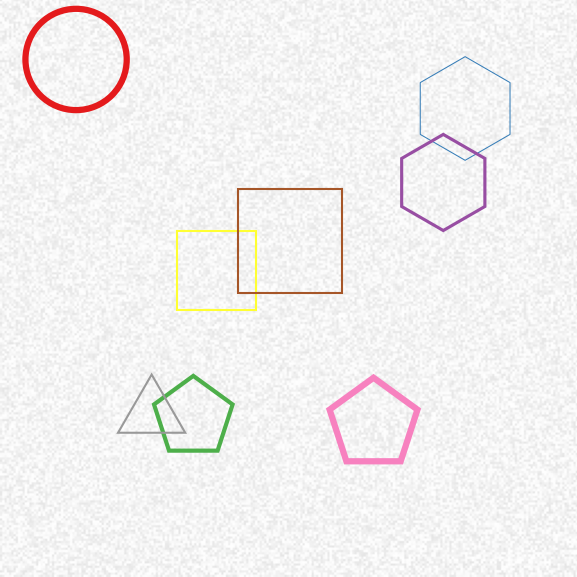[{"shape": "circle", "thickness": 3, "radius": 0.44, "center": [0.132, 0.896]}, {"shape": "hexagon", "thickness": 0.5, "radius": 0.45, "center": [0.805, 0.811]}, {"shape": "pentagon", "thickness": 2, "radius": 0.36, "center": [0.335, 0.277]}, {"shape": "hexagon", "thickness": 1.5, "radius": 0.42, "center": [0.768, 0.683]}, {"shape": "square", "thickness": 1, "radius": 0.34, "center": [0.375, 0.53]}, {"shape": "square", "thickness": 1, "radius": 0.45, "center": [0.502, 0.582]}, {"shape": "pentagon", "thickness": 3, "radius": 0.4, "center": [0.647, 0.265]}, {"shape": "triangle", "thickness": 1, "radius": 0.34, "center": [0.263, 0.283]}]